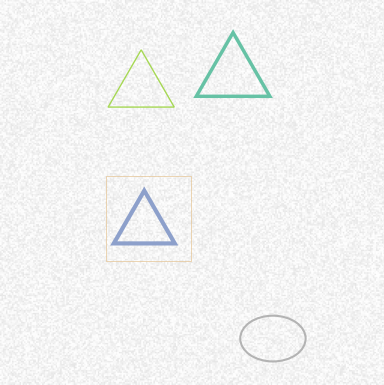[{"shape": "triangle", "thickness": 2.5, "radius": 0.55, "center": [0.605, 0.805]}, {"shape": "triangle", "thickness": 3, "radius": 0.46, "center": [0.375, 0.413]}, {"shape": "triangle", "thickness": 1, "radius": 0.5, "center": [0.367, 0.771]}, {"shape": "square", "thickness": 0.5, "radius": 0.55, "center": [0.385, 0.432]}, {"shape": "oval", "thickness": 1.5, "radius": 0.42, "center": [0.709, 0.121]}]